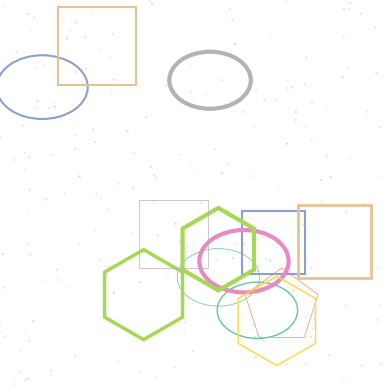[{"shape": "oval", "thickness": 0.5, "radius": 0.53, "center": [0.567, 0.28]}, {"shape": "oval", "thickness": 1, "radius": 0.52, "center": [0.669, 0.194]}, {"shape": "pentagon", "thickness": 0.5, "radius": 0.5, "center": [0.731, 0.204]}, {"shape": "oval", "thickness": 1.5, "radius": 0.59, "center": [0.11, 0.774]}, {"shape": "square", "thickness": 1.5, "radius": 0.41, "center": [0.71, 0.371]}, {"shape": "oval", "thickness": 3, "radius": 0.58, "center": [0.634, 0.322]}, {"shape": "hexagon", "thickness": 2.5, "radius": 0.58, "center": [0.373, 0.235]}, {"shape": "hexagon", "thickness": 3, "radius": 0.54, "center": [0.567, 0.353]}, {"shape": "hexagon", "thickness": 1, "radius": 0.58, "center": [0.719, 0.166]}, {"shape": "square", "thickness": 2, "radius": 0.47, "center": [0.87, 0.374]}, {"shape": "square", "thickness": 1.5, "radius": 0.51, "center": [0.253, 0.881]}, {"shape": "oval", "thickness": 3, "radius": 0.53, "center": [0.546, 0.792]}, {"shape": "square", "thickness": 0.5, "radius": 0.44, "center": [0.451, 0.393]}]